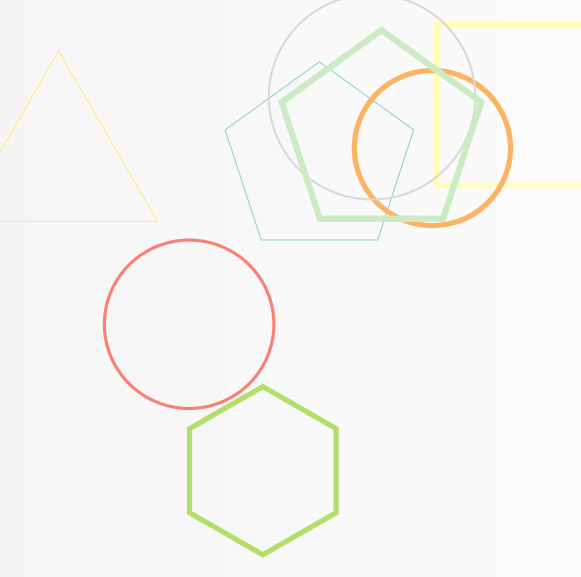[{"shape": "pentagon", "thickness": 0.5, "radius": 0.85, "center": [0.55, 0.722]}, {"shape": "square", "thickness": 2.5, "radius": 0.7, "center": [0.891, 0.818]}, {"shape": "circle", "thickness": 1.5, "radius": 0.73, "center": [0.325, 0.438]}, {"shape": "circle", "thickness": 2.5, "radius": 0.67, "center": [0.744, 0.743]}, {"shape": "hexagon", "thickness": 2.5, "radius": 0.73, "center": [0.452, 0.184]}, {"shape": "circle", "thickness": 1, "radius": 0.89, "center": [0.64, 0.831]}, {"shape": "pentagon", "thickness": 3, "radius": 0.9, "center": [0.656, 0.766]}, {"shape": "triangle", "thickness": 0.5, "radius": 0.98, "center": [0.101, 0.714]}]